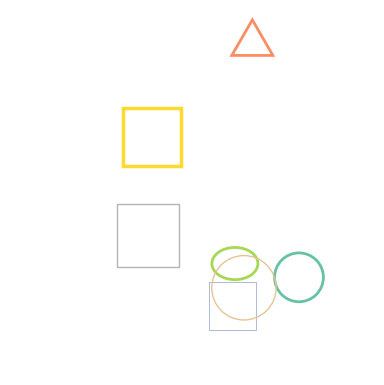[{"shape": "circle", "thickness": 2, "radius": 0.32, "center": [0.777, 0.28]}, {"shape": "triangle", "thickness": 2, "radius": 0.31, "center": [0.655, 0.887]}, {"shape": "square", "thickness": 0.5, "radius": 0.31, "center": [0.604, 0.205]}, {"shape": "oval", "thickness": 2, "radius": 0.3, "center": [0.61, 0.315]}, {"shape": "square", "thickness": 2.5, "radius": 0.38, "center": [0.394, 0.645]}, {"shape": "circle", "thickness": 1, "radius": 0.42, "center": [0.634, 0.253]}, {"shape": "square", "thickness": 1, "radius": 0.41, "center": [0.384, 0.389]}]